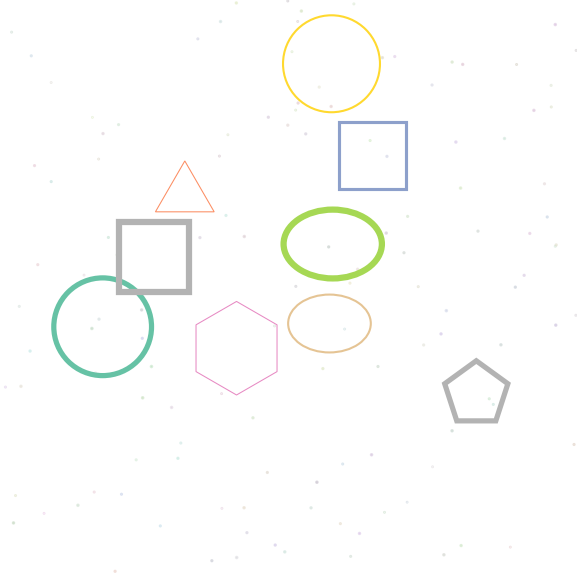[{"shape": "circle", "thickness": 2.5, "radius": 0.42, "center": [0.178, 0.433]}, {"shape": "triangle", "thickness": 0.5, "radius": 0.29, "center": [0.32, 0.662]}, {"shape": "square", "thickness": 1.5, "radius": 0.29, "center": [0.645, 0.73]}, {"shape": "hexagon", "thickness": 0.5, "radius": 0.4, "center": [0.41, 0.396]}, {"shape": "oval", "thickness": 3, "radius": 0.43, "center": [0.576, 0.577]}, {"shape": "circle", "thickness": 1, "radius": 0.42, "center": [0.574, 0.889]}, {"shape": "oval", "thickness": 1, "radius": 0.36, "center": [0.571, 0.439]}, {"shape": "square", "thickness": 3, "radius": 0.3, "center": [0.266, 0.554]}, {"shape": "pentagon", "thickness": 2.5, "radius": 0.29, "center": [0.825, 0.317]}]